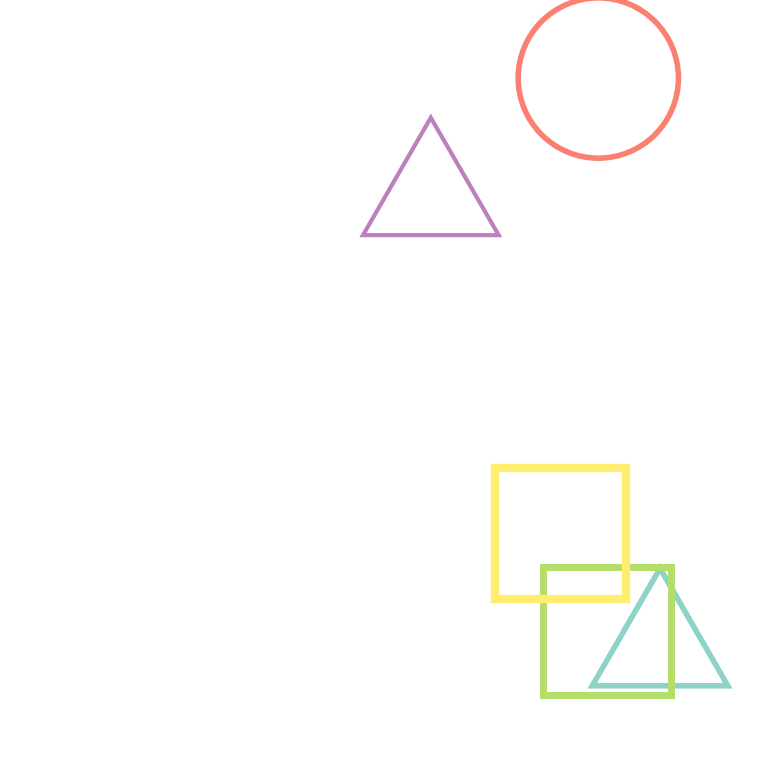[{"shape": "triangle", "thickness": 2, "radius": 0.51, "center": [0.857, 0.16]}, {"shape": "circle", "thickness": 2, "radius": 0.52, "center": [0.777, 0.899]}, {"shape": "square", "thickness": 2.5, "radius": 0.42, "center": [0.789, 0.18]}, {"shape": "triangle", "thickness": 1.5, "radius": 0.51, "center": [0.559, 0.745]}, {"shape": "square", "thickness": 3, "radius": 0.43, "center": [0.728, 0.307]}]